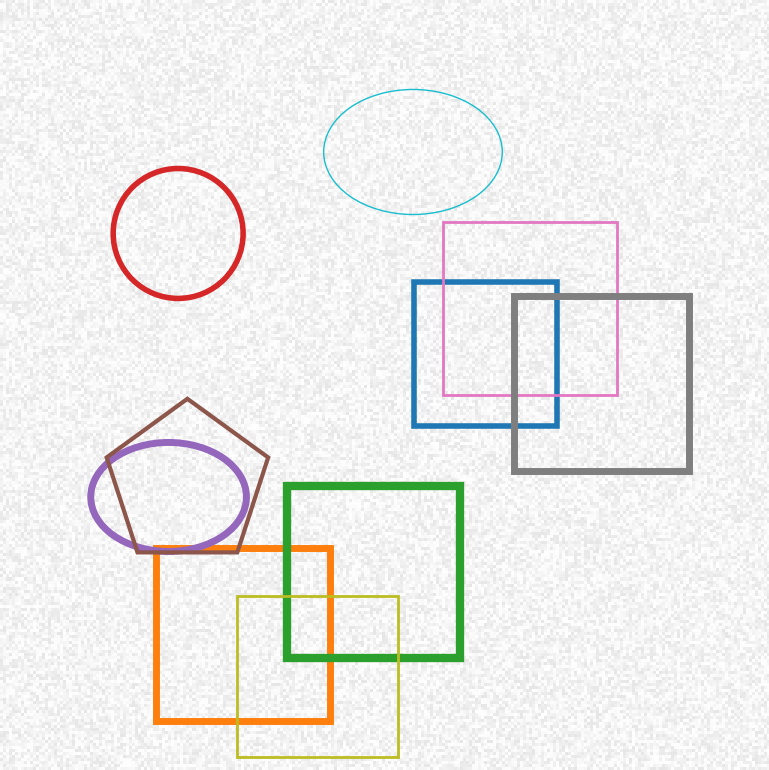[{"shape": "square", "thickness": 2, "radius": 0.47, "center": [0.631, 0.54]}, {"shape": "square", "thickness": 2.5, "radius": 0.56, "center": [0.315, 0.176]}, {"shape": "square", "thickness": 3, "radius": 0.56, "center": [0.485, 0.257]}, {"shape": "circle", "thickness": 2, "radius": 0.42, "center": [0.231, 0.697]}, {"shape": "oval", "thickness": 2.5, "radius": 0.51, "center": [0.219, 0.355]}, {"shape": "pentagon", "thickness": 1.5, "radius": 0.55, "center": [0.243, 0.372]}, {"shape": "square", "thickness": 1, "radius": 0.56, "center": [0.689, 0.599]}, {"shape": "square", "thickness": 2.5, "radius": 0.57, "center": [0.781, 0.502]}, {"shape": "square", "thickness": 1, "radius": 0.52, "center": [0.412, 0.122]}, {"shape": "oval", "thickness": 0.5, "radius": 0.58, "center": [0.536, 0.803]}]